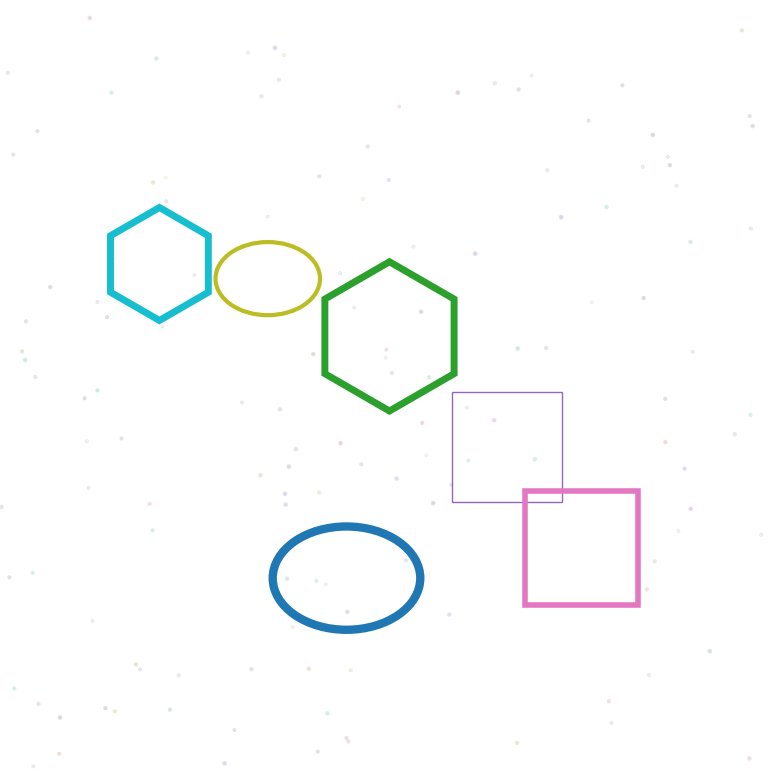[{"shape": "oval", "thickness": 3, "radius": 0.48, "center": [0.45, 0.249]}, {"shape": "hexagon", "thickness": 2.5, "radius": 0.48, "center": [0.506, 0.563]}, {"shape": "square", "thickness": 0.5, "radius": 0.36, "center": [0.658, 0.42]}, {"shape": "square", "thickness": 2, "radius": 0.37, "center": [0.755, 0.289]}, {"shape": "oval", "thickness": 1.5, "radius": 0.34, "center": [0.348, 0.638]}, {"shape": "hexagon", "thickness": 2.5, "radius": 0.37, "center": [0.207, 0.657]}]